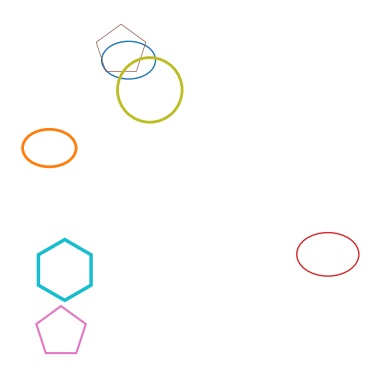[{"shape": "oval", "thickness": 1, "radius": 0.35, "center": [0.334, 0.844]}, {"shape": "oval", "thickness": 2, "radius": 0.35, "center": [0.128, 0.615]}, {"shape": "oval", "thickness": 1, "radius": 0.4, "center": [0.851, 0.339]}, {"shape": "pentagon", "thickness": 0.5, "radius": 0.34, "center": [0.314, 0.869]}, {"shape": "pentagon", "thickness": 1.5, "radius": 0.34, "center": [0.159, 0.137]}, {"shape": "circle", "thickness": 2, "radius": 0.42, "center": [0.389, 0.766]}, {"shape": "hexagon", "thickness": 2.5, "radius": 0.39, "center": [0.168, 0.299]}]